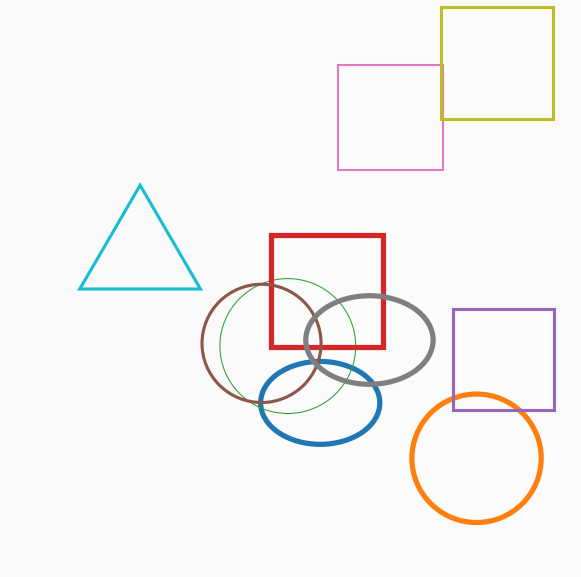[{"shape": "oval", "thickness": 2.5, "radius": 0.51, "center": [0.551, 0.301]}, {"shape": "circle", "thickness": 2.5, "radius": 0.56, "center": [0.82, 0.206]}, {"shape": "circle", "thickness": 0.5, "radius": 0.58, "center": [0.495, 0.4]}, {"shape": "square", "thickness": 2.5, "radius": 0.48, "center": [0.562, 0.496]}, {"shape": "square", "thickness": 1.5, "radius": 0.44, "center": [0.866, 0.377]}, {"shape": "circle", "thickness": 1.5, "radius": 0.51, "center": [0.45, 0.405]}, {"shape": "square", "thickness": 1, "radius": 0.45, "center": [0.672, 0.796]}, {"shape": "oval", "thickness": 2.5, "radius": 0.55, "center": [0.636, 0.41]}, {"shape": "square", "thickness": 1.5, "radius": 0.48, "center": [0.855, 0.89]}, {"shape": "triangle", "thickness": 1.5, "radius": 0.6, "center": [0.241, 0.559]}]